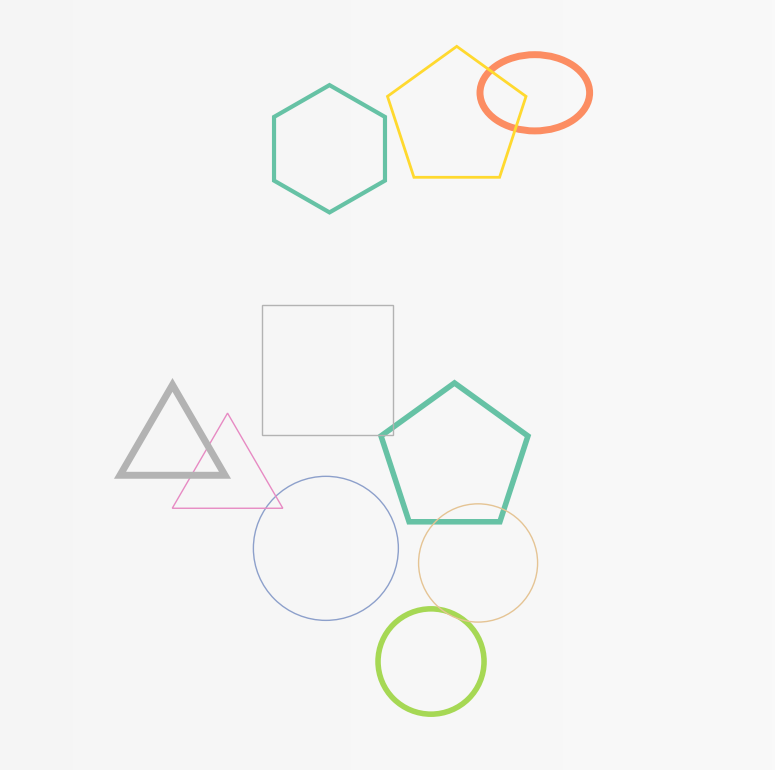[{"shape": "pentagon", "thickness": 2, "radius": 0.5, "center": [0.586, 0.403]}, {"shape": "hexagon", "thickness": 1.5, "radius": 0.41, "center": [0.425, 0.807]}, {"shape": "oval", "thickness": 2.5, "radius": 0.35, "center": [0.69, 0.88]}, {"shape": "circle", "thickness": 0.5, "radius": 0.47, "center": [0.42, 0.288]}, {"shape": "triangle", "thickness": 0.5, "radius": 0.41, "center": [0.294, 0.381]}, {"shape": "circle", "thickness": 2, "radius": 0.34, "center": [0.556, 0.141]}, {"shape": "pentagon", "thickness": 1, "radius": 0.47, "center": [0.589, 0.846]}, {"shape": "circle", "thickness": 0.5, "radius": 0.38, "center": [0.617, 0.269]}, {"shape": "square", "thickness": 0.5, "radius": 0.42, "center": [0.423, 0.52]}, {"shape": "triangle", "thickness": 2.5, "radius": 0.39, "center": [0.223, 0.422]}]